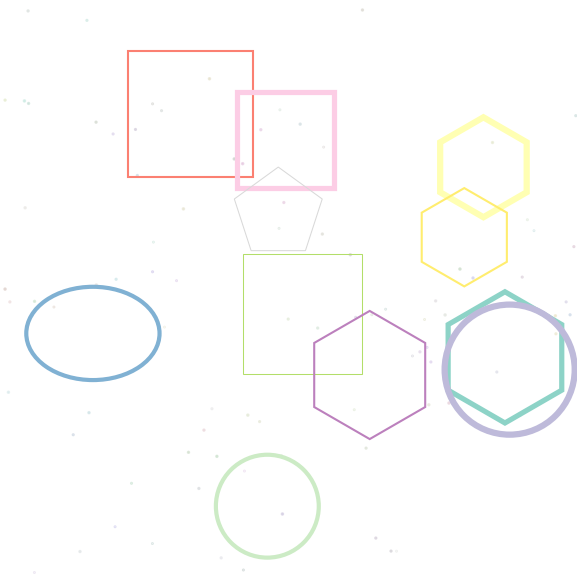[{"shape": "hexagon", "thickness": 2.5, "radius": 0.57, "center": [0.874, 0.38]}, {"shape": "hexagon", "thickness": 3, "radius": 0.43, "center": [0.837, 0.71]}, {"shape": "circle", "thickness": 3, "radius": 0.56, "center": [0.883, 0.359]}, {"shape": "square", "thickness": 1, "radius": 0.54, "center": [0.33, 0.802]}, {"shape": "oval", "thickness": 2, "radius": 0.58, "center": [0.161, 0.422]}, {"shape": "square", "thickness": 0.5, "radius": 0.52, "center": [0.524, 0.455]}, {"shape": "square", "thickness": 2.5, "radius": 0.42, "center": [0.494, 0.757]}, {"shape": "pentagon", "thickness": 0.5, "radius": 0.4, "center": [0.482, 0.63]}, {"shape": "hexagon", "thickness": 1, "radius": 0.55, "center": [0.64, 0.35]}, {"shape": "circle", "thickness": 2, "radius": 0.45, "center": [0.463, 0.123]}, {"shape": "hexagon", "thickness": 1, "radius": 0.43, "center": [0.804, 0.588]}]